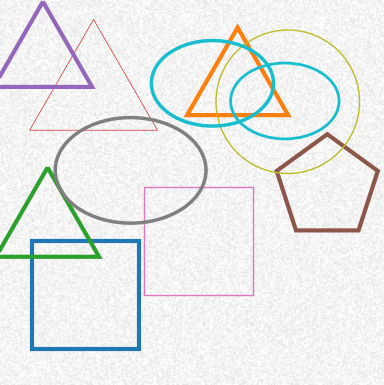[{"shape": "square", "thickness": 3, "radius": 0.7, "center": [0.222, 0.234]}, {"shape": "triangle", "thickness": 3, "radius": 0.76, "center": [0.617, 0.777]}, {"shape": "triangle", "thickness": 3, "radius": 0.77, "center": [0.123, 0.41]}, {"shape": "triangle", "thickness": 0.5, "radius": 0.96, "center": [0.243, 0.758]}, {"shape": "triangle", "thickness": 3, "radius": 0.74, "center": [0.111, 0.848]}, {"shape": "pentagon", "thickness": 3, "radius": 0.69, "center": [0.85, 0.513]}, {"shape": "square", "thickness": 1, "radius": 0.7, "center": [0.516, 0.375]}, {"shape": "oval", "thickness": 2.5, "radius": 0.98, "center": [0.339, 0.558]}, {"shape": "circle", "thickness": 1, "radius": 0.93, "center": [0.747, 0.736]}, {"shape": "oval", "thickness": 2.5, "radius": 0.79, "center": [0.552, 0.784]}, {"shape": "oval", "thickness": 2, "radius": 0.7, "center": [0.74, 0.738]}]